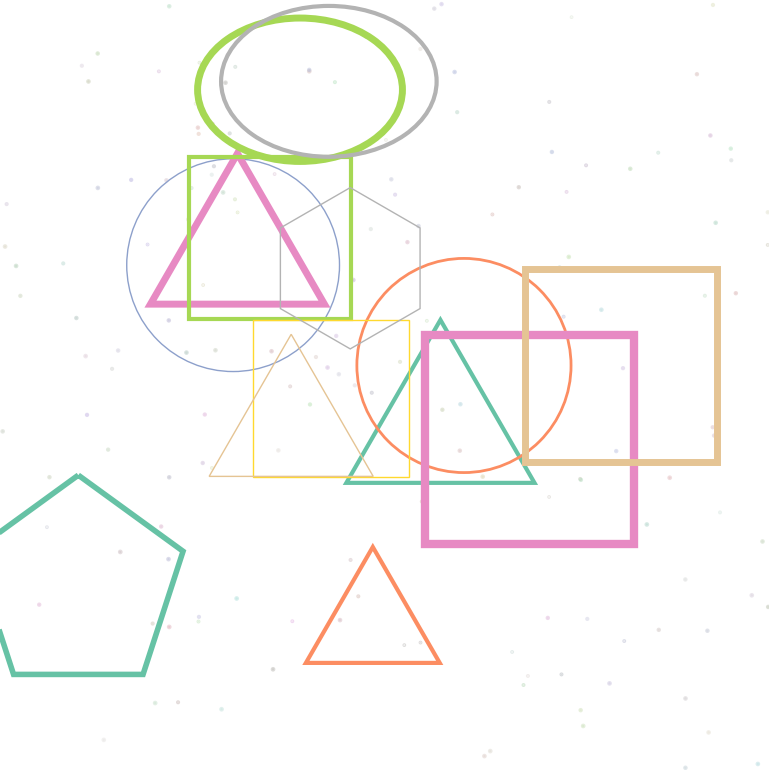[{"shape": "triangle", "thickness": 1.5, "radius": 0.71, "center": [0.572, 0.443]}, {"shape": "pentagon", "thickness": 2, "radius": 0.72, "center": [0.102, 0.24]}, {"shape": "triangle", "thickness": 1.5, "radius": 0.5, "center": [0.484, 0.189]}, {"shape": "circle", "thickness": 1, "radius": 0.7, "center": [0.603, 0.525]}, {"shape": "circle", "thickness": 0.5, "radius": 0.69, "center": [0.303, 0.656]}, {"shape": "square", "thickness": 3, "radius": 0.68, "center": [0.688, 0.429]}, {"shape": "triangle", "thickness": 2.5, "radius": 0.65, "center": [0.308, 0.67]}, {"shape": "oval", "thickness": 2.5, "radius": 0.67, "center": [0.39, 0.883]}, {"shape": "square", "thickness": 1.5, "radius": 0.53, "center": [0.35, 0.69]}, {"shape": "square", "thickness": 0.5, "radius": 0.51, "center": [0.429, 0.482]}, {"shape": "triangle", "thickness": 0.5, "radius": 0.62, "center": [0.378, 0.443]}, {"shape": "square", "thickness": 2.5, "radius": 0.63, "center": [0.806, 0.525]}, {"shape": "hexagon", "thickness": 0.5, "radius": 0.52, "center": [0.455, 0.652]}, {"shape": "oval", "thickness": 1.5, "radius": 0.7, "center": [0.427, 0.894]}]